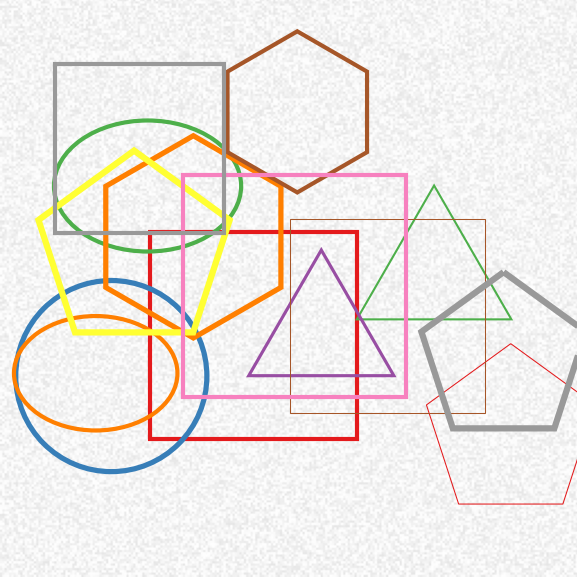[{"shape": "square", "thickness": 2, "radius": 0.9, "center": [0.439, 0.418]}, {"shape": "pentagon", "thickness": 0.5, "radius": 0.77, "center": [0.884, 0.251]}, {"shape": "circle", "thickness": 2.5, "radius": 0.83, "center": [0.193, 0.348]}, {"shape": "oval", "thickness": 2, "radius": 0.81, "center": [0.256, 0.677]}, {"shape": "triangle", "thickness": 1, "radius": 0.77, "center": [0.752, 0.523]}, {"shape": "triangle", "thickness": 1.5, "radius": 0.73, "center": [0.556, 0.421]}, {"shape": "oval", "thickness": 2, "radius": 0.71, "center": [0.166, 0.353]}, {"shape": "hexagon", "thickness": 2.5, "radius": 0.88, "center": [0.335, 0.589]}, {"shape": "pentagon", "thickness": 3, "radius": 0.87, "center": [0.232, 0.564]}, {"shape": "square", "thickness": 0.5, "radius": 0.84, "center": [0.671, 0.452]}, {"shape": "hexagon", "thickness": 2, "radius": 0.7, "center": [0.515, 0.805]}, {"shape": "square", "thickness": 2, "radius": 0.96, "center": [0.51, 0.504]}, {"shape": "square", "thickness": 2, "radius": 0.73, "center": [0.241, 0.742]}, {"shape": "pentagon", "thickness": 3, "radius": 0.75, "center": [0.872, 0.378]}]